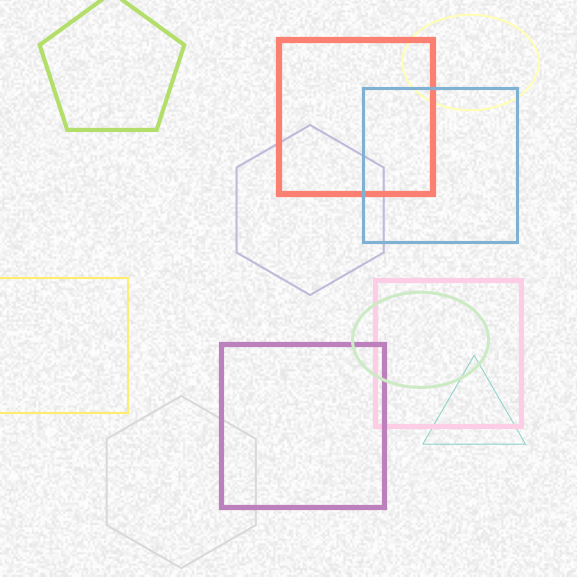[{"shape": "triangle", "thickness": 0.5, "radius": 0.51, "center": [0.821, 0.281]}, {"shape": "oval", "thickness": 1, "radius": 0.59, "center": [0.815, 0.891]}, {"shape": "hexagon", "thickness": 1, "radius": 0.74, "center": [0.537, 0.635]}, {"shape": "square", "thickness": 3, "radius": 0.66, "center": [0.617, 0.796]}, {"shape": "square", "thickness": 1.5, "radius": 0.67, "center": [0.762, 0.714]}, {"shape": "pentagon", "thickness": 2, "radius": 0.66, "center": [0.194, 0.881]}, {"shape": "square", "thickness": 2.5, "radius": 0.63, "center": [0.775, 0.387]}, {"shape": "hexagon", "thickness": 1, "radius": 0.75, "center": [0.314, 0.164]}, {"shape": "square", "thickness": 2.5, "radius": 0.71, "center": [0.523, 0.263]}, {"shape": "oval", "thickness": 1.5, "radius": 0.59, "center": [0.728, 0.411]}, {"shape": "square", "thickness": 1, "radius": 0.59, "center": [0.105, 0.4]}]